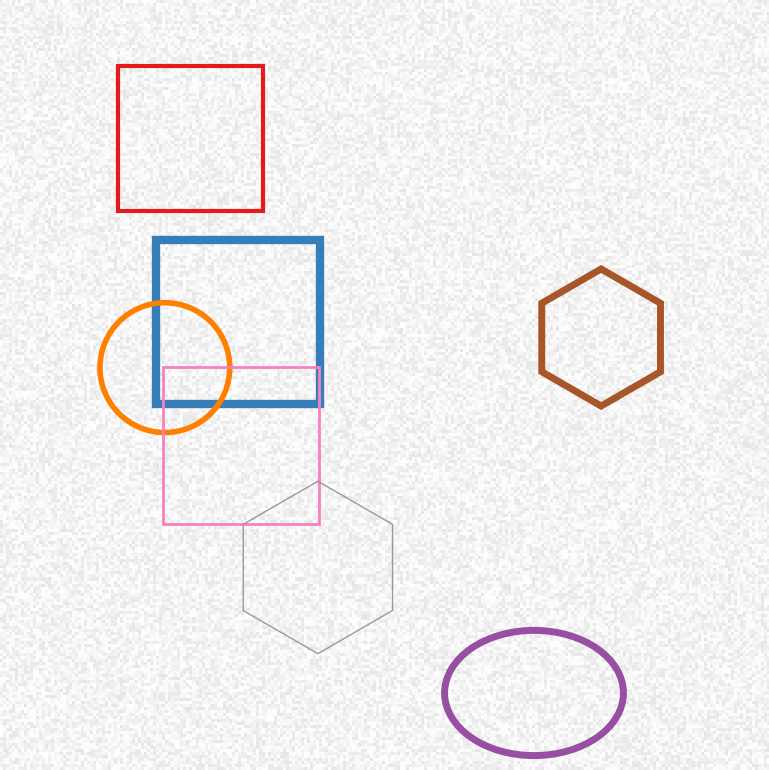[{"shape": "square", "thickness": 1.5, "radius": 0.47, "center": [0.247, 0.821]}, {"shape": "square", "thickness": 3, "radius": 0.53, "center": [0.309, 0.582]}, {"shape": "oval", "thickness": 2.5, "radius": 0.58, "center": [0.694, 0.1]}, {"shape": "circle", "thickness": 2, "radius": 0.42, "center": [0.214, 0.523]}, {"shape": "hexagon", "thickness": 2.5, "radius": 0.45, "center": [0.781, 0.562]}, {"shape": "square", "thickness": 1, "radius": 0.51, "center": [0.313, 0.421]}, {"shape": "hexagon", "thickness": 0.5, "radius": 0.56, "center": [0.413, 0.263]}]